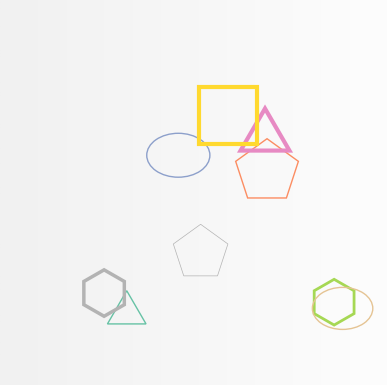[{"shape": "triangle", "thickness": 1, "radius": 0.29, "center": [0.327, 0.187]}, {"shape": "pentagon", "thickness": 1, "radius": 0.43, "center": [0.689, 0.555]}, {"shape": "oval", "thickness": 1, "radius": 0.41, "center": [0.46, 0.597]}, {"shape": "triangle", "thickness": 3, "radius": 0.36, "center": [0.684, 0.645]}, {"shape": "hexagon", "thickness": 2, "radius": 0.3, "center": [0.862, 0.215]}, {"shape": "square", "thickness": 3, "radius": 0.37, "center": [0.588, 0.7]}, {"shape": "oval", "thickness": 1, "radius": 0.39, "center": [0.884, 0.199]}, {"shape": "hexagon", "thickness": 2.5, "radius": 0.3, "center": [0.269, 0.239]}, {"shape": "pentagon", "thickness": 0.5, "radius": 0.37, "center": [0.518, 0.343]}]